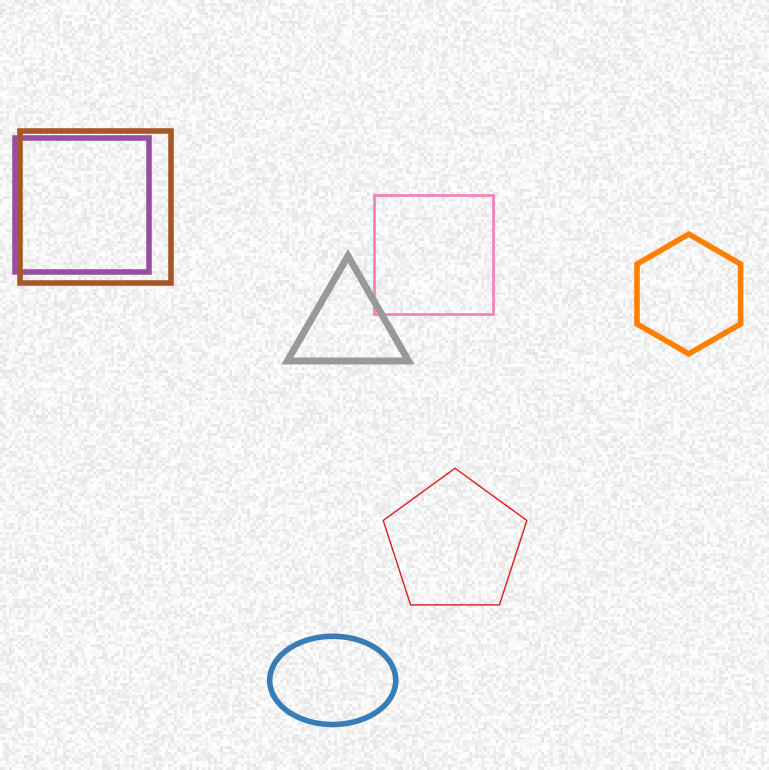[{"shape": "pentagon", "thickness": 0.5, "radius": 0.49, "center": [0.591, 0.294]}, {"shape": "oval", "thickness": 2, "radius": 0.41, "center": [0.432, 0.116]}, {"shape": "square", "thickness": 2, "radius": 0.43, "center": [0.107, 0.734]}, {"shape": "hexagon", "thickness": 2, "radius": 0.39, "center": [0.895, 0.618]}, {"shape": "square", "thickness": 2, "radius": 0.49, "center": [0.124, 0.731]}, {"shape": "square", "thickness": 1, "radius": 0.39, "center": [0.563, 0.669]}, {"shape": "triangle", "thickness": 2.5, "radius": 0.45, "center": [0.452, 0.577]}]